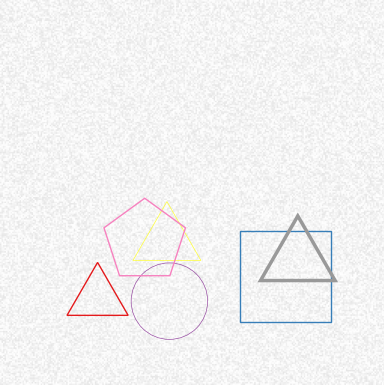[{"shape": "triangle", "thickness": 1, "radius": 0.46, "center": [0.253, 0.227]}, {"shape": "square", "thickness": 1, "radius": 0.59, "center": [0.741, 0.282]}, {"shape": "circle", "thickness": 0.5, "radius": 0.5, "center": [0.44, 0.218]}, {"shape": "triangle", "thickness": 0.5, "radius": 0.51, "center": [0.434, 0.374]}, {"shape": "pentagon", "thickness": 1, "radius": 0.56, "center": [0.376, 0.374]}, {"shape": "triangle", "thickness": 2.5, "radius": 0.56, "center": [0.774, 0.327]}]